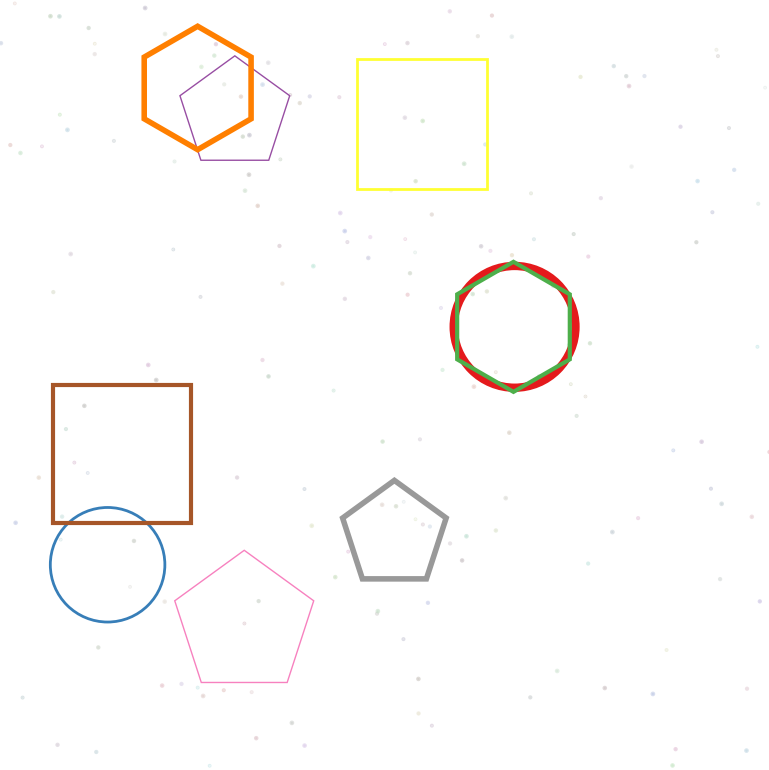[{"shape": "circle", "thickness": 3, "radius": 0.4, "center": [0.668, 0.576]}, {"shape": "circle", "thickness": 1, "radius": 0.37, "center": [0.14, 0.267]}, {"shape": "hexagon", "thickness": 1.5, "radius": 0.42, "center": [0.667, 0.576]}, {"shape": "pentagon", "thickness": 0.5, "radius": 0.37, "center": [0.305, 0.853]}, {"shape": "hexagon", "thickness": 2, "radius": 0.4, "center": [0.257, 0.886]}, {"shape": "square", "thickness": 1, "radius": 0.42, "center": [0.548, 0.839]}, {"shape": "square", "thickness": 1.5, "radius": 0.45, "center": [0.158, 0.41]}, {"shape": "pentagon", "thickness": 0.5, "radius": 0.47, "center": [0.317, 0.19]}, {"shape": "pentagon", "thickness": 2, "radius": 0.35, "center": [0.512, 0.305]}]